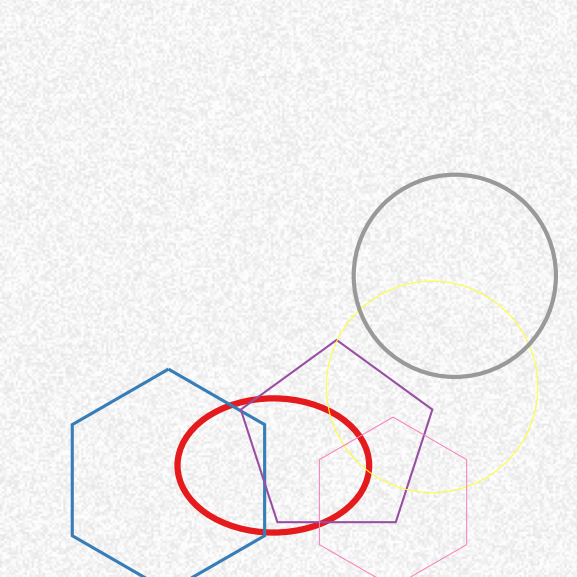[{"shape": "oval", "thickness": 3, "radius": 0.83, "center": [0.473, 0.193]}, {"shape": "hexagon", "thickness": 1.5, "radius": 0.96, "center": [0.292, 0.168]}, {"shape": "pentagon", "thickness": 1, "radius": 0.87, "center": [0.583, 0.236]}, {"shape": "circle", "thickness": 0.5, "radius": 0.92, "center": [0.748, 0.329]}, {"shape": "hexagon", "thickness": 0.5, "radius": 0.74, "center": [0.681, 0.13]}, {"shape": "circle", "thickness": 2, "radius": 0.88, "center": [0.788, 0.522]}]